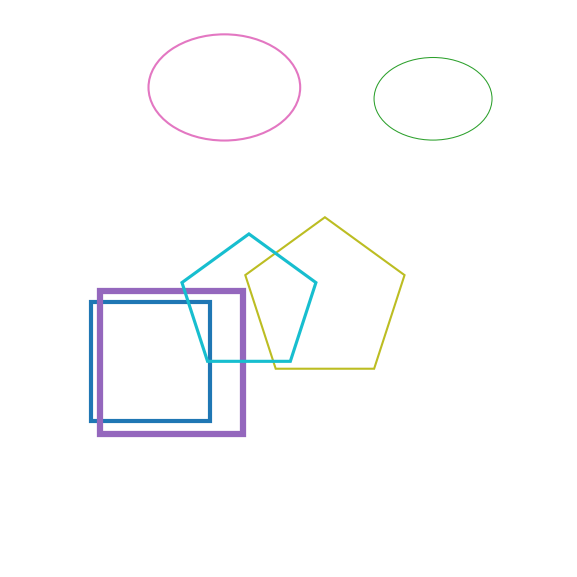[{"shape": "square", "thickness": 2, "radius": 0.52, "center": [0.261, 0.373]}, {"shape": "oval", "thickness": 0.5, "radius": 0.51, "center": [0.75, 0.828]}, {"shape": "square", "thickness": 3, "radius": 0.62, "center": [0.297, 0.371]}, {"shape": "oval", "thickness": 1, "radius": 0.66, "center": [0.388, 0.848]}, {"shape": "pentagon", "thickness": 1, "radius": 0.72, "center": [0.563, 0.478]}, {"shape": "pentagon", "thickness": 1.5, "radius": 0.61, "center": [0.431, 0.472]}]